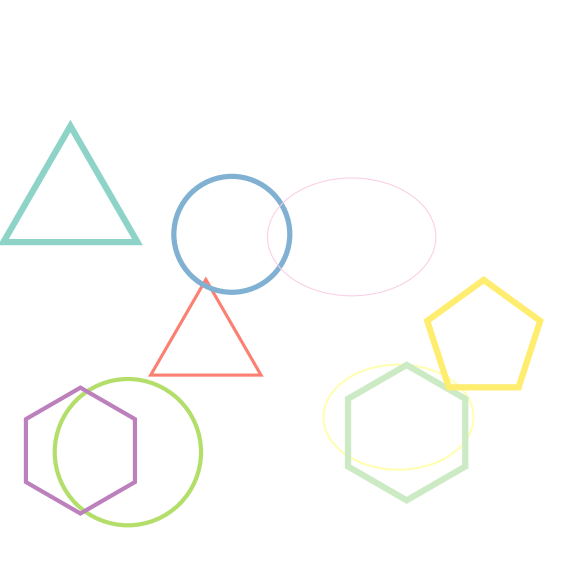[{"shape": "triangle", "thickness": 3, "radius": 0.67, "center": [0.122, 0.647]}, {"shape": "oval", "thickness": 1, "radius": 0.65, "center": [0.69, 0.277]}, {"shape": "triangle", "thickness": 1.5, "radius": 0.55, "center": [0.356, 0.405]}, {"shape": "circle", "thickness": 2.5, "radius": 0.5, "center": [0.401, 0.593]}, {"shape": "circle", "thickness": 2, "radius": 0.63, "center": [0.221, 0.216]}, {"shape": "oval", "thickness": 0.5, "radius": 0.73, "center": [0.609, 0.589]}, {"shape": "hexagon", "thickness": 2, "radius": 0.54, "center": [0.139, 0.219]}, {"shape": "hexagon", "thickness": 3, "radius": 0.59, "center": [0.704, 0.25]}, {"shape": "pentagon", "thickness": 3, "radius": 0.51, "center": [0.838, 0.412]}]